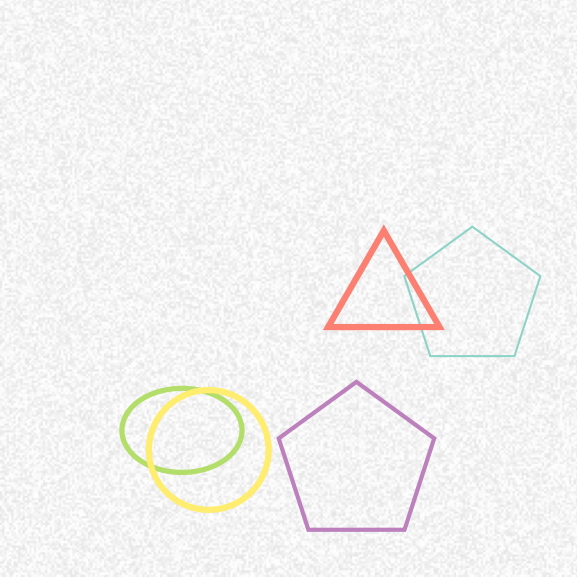[{"shape": "pentagon", "thickness": 1, "radius": 0.62, "center": [0.818, 0.483]}, {"shape": "triangle", "thickness": 3, "radius": 0.56, "center": [0.665, 0.488]}, {"shape": "oval", "thickness": 2.5, "radius": 0.52, "center": [0.315, 0.254]}, {"shape": "pentagon", "thickness": 2, "radius": 0.71, "center": [0.617, 0.196]}, {"shape": "circle", "thickness": 3, "radius": 0.52, "center": [0.362, 0.22]}]